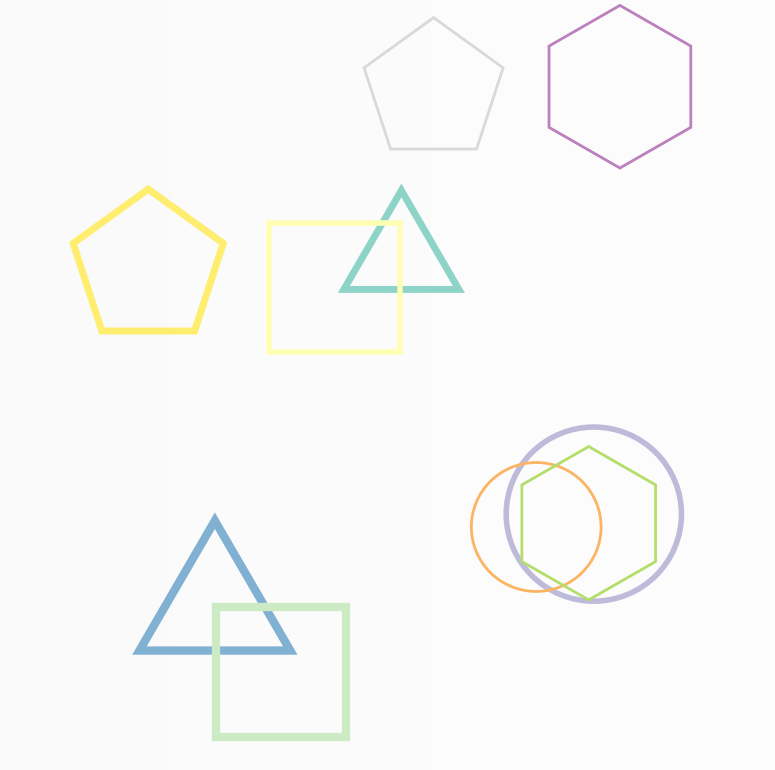[{"shape": "triangle", "thickness": 2.5, "radius": 0.43, "center": [0.518, 0.667]}, {"shape": "square", "thickness": 2, "radius": 0.42, "center": [0.432, 0.626]}, {"shape": "circle", "thickness": 2, "radius": 0.57, "center": [0.766, 0.332]}, {"shape": "triangle", "thickness": 3, "radius": 0.56, "center": [0.277, 0.211]}, {"shape": "circle", "thickness": 1, "radius": 0.42, "center": [0.692, 0.316]}, {"shape": "hexagon", "thickness": 1, "radius": 0.5, "center": [0.76, 0.32]}, {"shape": "pentagon", "thickness": 1, "radius": 0.47, "center": [0.559, 0.883]}, {"shape": "hexagon", "thickness": 1, "radius": 0.53, "center": [0.8, 0.887]}, {"shape": "square", "thickness": 3, "radius": 0.42, "center": [0.363, 0.128]}, {"shape": "pentagon", "thickness": 2.5, "radius": 0.51, "center": [0.191, 0.653]}]